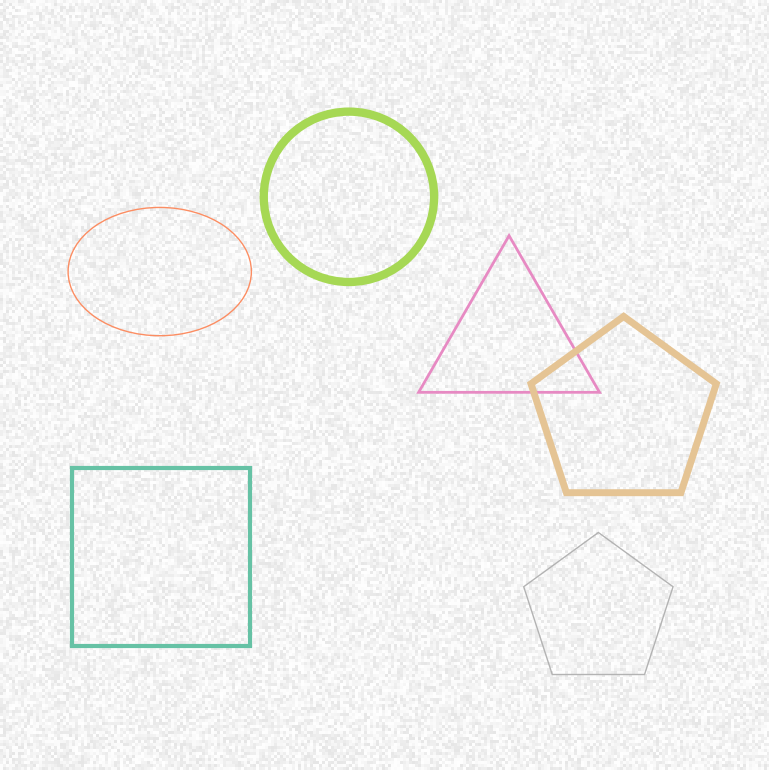[{"shape": "square", "thickness": 1.5, "radius": 0.58, "center": [0.21, 0.276]}, {"shape": "oval", "thickness": 0.5, "radius": 0.6, "center": [0.207, 0.647]}, {"shape": "triangle", "thickness": 1, "radius": 0.68, "center": [0.661, 0.558]}, {"shape": "circle", "thickness": 3, "radius": 0.55, "center": [0.453, 0.744]}, {"shape": "pentagon", "thickness": 2.5, "radius": 0.63, "center": [0.81, 0.463]}, {"shape": "pentagon", "thickness": 0.5, "radius": 0.51, "center": [0.777, 0.207]}]